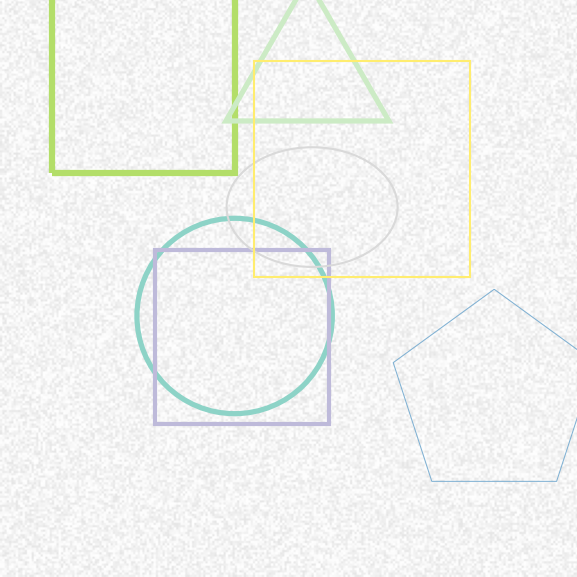[{"shape": "circle", "thickness": 2.5, "radius": 0.85, "center": [0.406, 0.452]}, {"shape": "square", "thickness": 2, "radius": 0.75, "center": [0.42, 0.415]}, {"shape": "pentagon", "thickness": 0.5, "radius": 0.92, "center": [0.856, 0.314]}, {"shape": "square", "thickness": 3, "radius": 0.79, "center": [0.249, 0.858]}, {"shape": "oval", "thickness": 1, "radius": 0.74, "center": [0.54, 0.641]}, {"shape": "triangle", "thickness": 2.5, "radius": 0.82, "center": [0.532, 0.871]}, {"shape": "square", "thickness": 1, "radius": 0.94, "center": [0.626, 0.706]}]